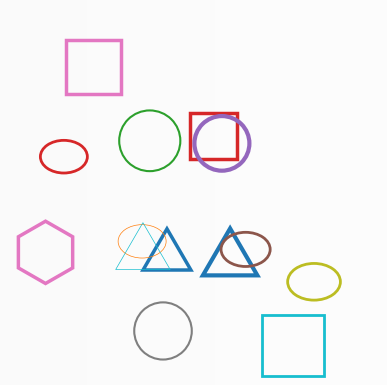[{"shape": "triangle", "thickness": 2.5, "radius": 0.36, "center": [0.431, 0.334]}, {"shape": "triangle", "thickness": 3, "radius": 0.41, "center": [0.594, 0.325]}, {"shape": "oval", "thickness": 0.5, "radius": 0.31, "center": [0.367, 0.373]}, {"shape": "circle", "thickness": 1.5, "radius": 0.39, "center": [0.387, 0.634]}, {"shape": "oval", "thickness": 2, "radius": 0.3, "center": [0.165, 0.593]}, {"shape": "square", "thickness": 2.5, "radius": 0.3, "center": [0.55, 0.647]}, {"shape": "circle", "thickness": 3, "radius": 0.35, "center": [0.573, 0.628]}, {"shape": "oval", "thickness": 2, "radius": 0.32, "center": [0.634, 0.352]}, {"shape": "square", "thickness": 2.5, "radius": 0.35, "center": [0.241, 0.827]}, {"shape": "hexagon", "thickness": 2.5, "radius": 0.4, "center": [0.117, 0.345]}, {"shape": "circle", "thickness": 1.5, "radius": 0.37, "center": [0.421, 0.14]}, {"shape": "oval", "thickness": 2, "radius": 0.34, "center": [0.81, 0.268]}, {"shape": "triangle", "thickness": 0.5, "radius": 0.41, "center": [0.369, 0.34]}, {"shape": "square", "thickness": 2, "radius": 0.39, "center": [0.756, 0.102]}]